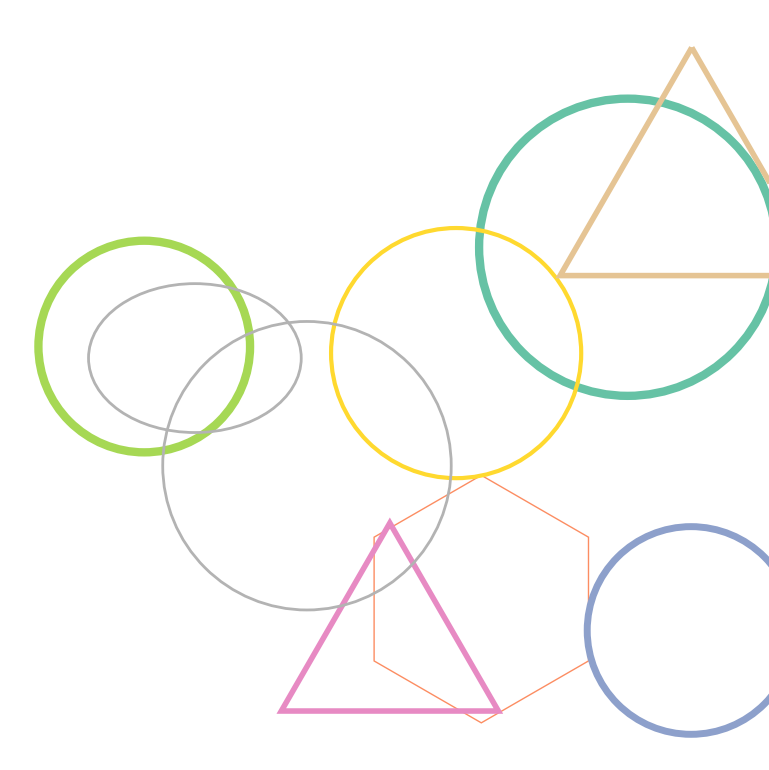[{"shape": "circle", "thickness": 3, "radius": 0.96, "center": [0.815, 0.679]}, {"shape": "hexagon", "thickness": 0.5, "radius": 0.8, "center": [0.625, 0.222]}, {"shape": "circle", "thickness": 2.5, "radius": 0.67, "center": [0.897, 0.181]}, {"shape": "triangle", "thickness": 2, "radius": 0.81, "center": [0.506, 0.158]}, {"shape": "circle", "thickness": 3, "radius": 0.69, "center": [0.187, 0.55]}, {"shape": "circle", "thickness": 1.5, "radius": 0.81, "center": [0.592, 0.541]}, {"shape": "triangle", "thickness": 2, "radius": 0.99, "center": [0.898, 0.741]}, {"shape": "oval", "thickness": 1, "radius": 0.69, "center": [0.253, 0.535]}, {"shape": "circle", "thickness": 1, "radius": 0.94, "center": [0.399, 0.395]}]